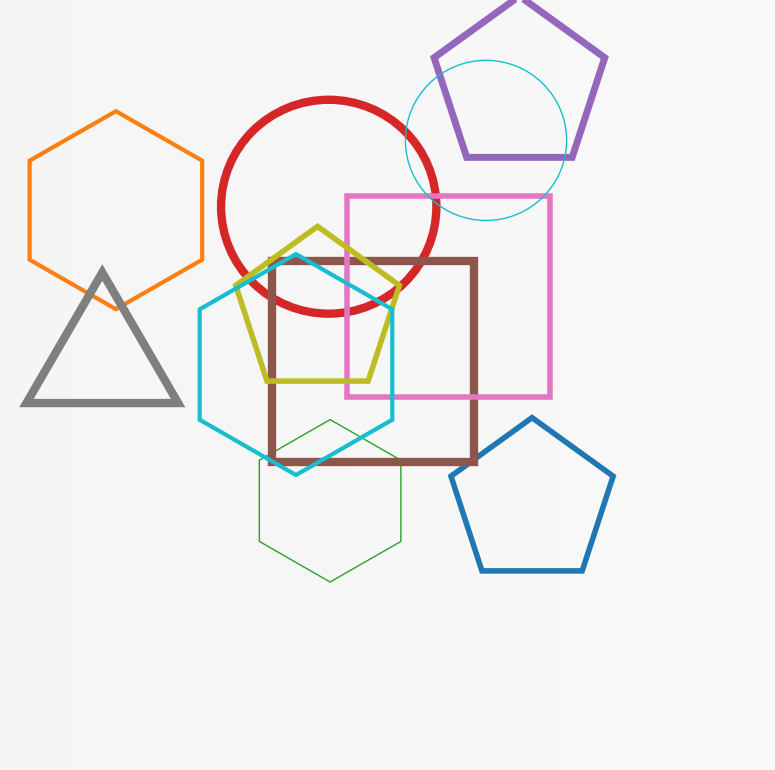[{"shape": "pentagon", "thickness": 2, "radius": 0.55, "center": [0.687, 0.348]}, {"shape": "hexagon", "thickness": 1.5, "radius": 0.64, "center": [0.15, 0.727]}, {"shape": "hexagon", "thickness": 0.5, "radius": 0.53, "center": [0.426, 0.35]}, {"shape": "circle", "thickness": 3, "radius": 0.69, "center": [0.424, 0.732]}, {"shape": "pentagon", "thickness": 2.5, "radius": 0.58, "center": [0.67, 0.889]}, {"shape": "square", "thickness": 3, "radius": 0.65, "center": [0.481, 0.531]}, {"shape": "square", "thickness": 2, "radius": 0.65, "center": [0.579, 0.615]}, {"shape": "triangle", "thickness": 3, "radius": 0.57, "center": [0.132, 0.533]}, {"shape": "pentagon", "thickness": 2, "radius": 0.56, "center": [0.41, 0.595]}, {"shape": "hexagon", "thickness": 1.5, "radius": 0.72, "center": [0.382, 0.527]}, {"shape": "circle", "thickness": 0.5, "radius": 0.52, "center": [0.627, 0.818]}]